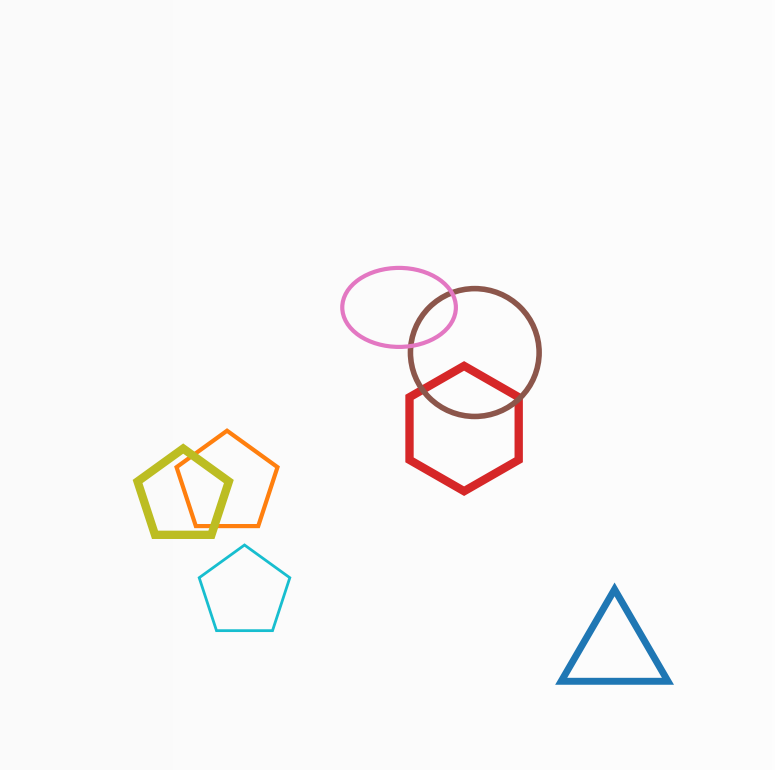[{"shape": "triangle", "thickness": 2.5, "radius": 0.4, "center": [0.793, 0.155]}, {"shape": "pentagon", "thickness": 1.5, "radius": 0.34, "center": [0.293, 0.372]}, {"shape": "hexagon", "thickness": 3, "radius": 0.41, "center": [0.599, 0.443]}, {"shape": "circle", "thickness": 2, "radius": 0.42, "center": [0.613, 0.542]}, {"shape": "oval", "thickness": 1.5, "radius": 0.37, "center": [0.515, 0.601]}, {"shape": "pentagon", "thickness": 3, "radius": 0.31, "center": [0.236, 0.356]}, {"shape": "pentagon", "thickness": 1, "radius": 0.31, "center": [0.315, 0.231]}]